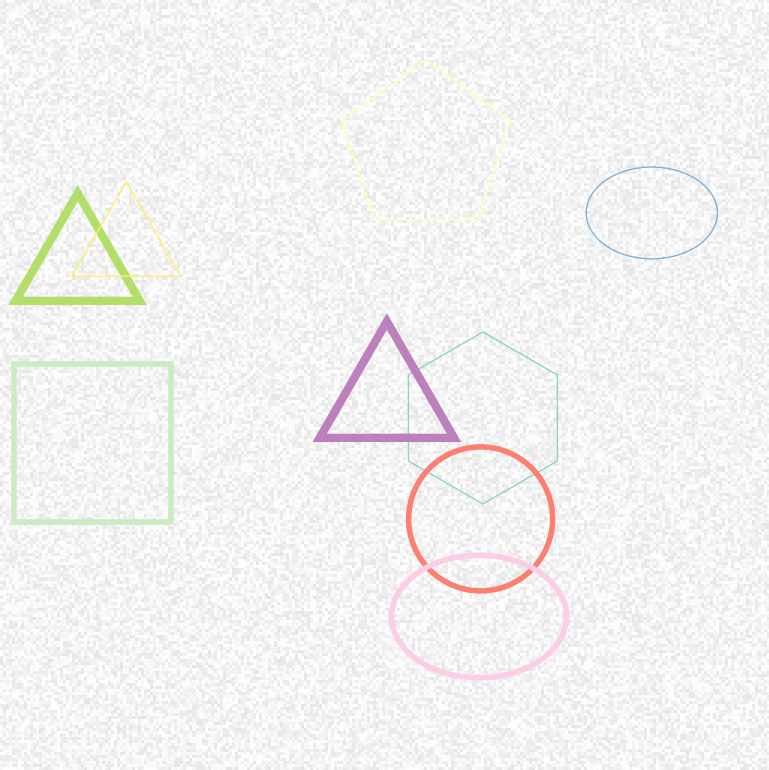[{"shape": "hexagon", "thickness": 0.5, "radius": 0.56, "center": [0.627, 0.457]}, {"shape": "pentagon", "thickness": 0.5, "radius": 0.57, "center": [0.553, 0.808]}, {"shape": "circle", "thickness": 2, "radius": 0.47, "center": [0.624, 0.326]}, {"shape": "oval", "thickness": 0.5, "radius": 0.43, "center": [0.847, 0.723]}, {"shape": "triangle", "thickness": 3, "radius": 0.47, "center": [0.101, 0.656]}, {"shape": "oval", "thickness": 2, "radius": 0.57, "center": [0.622, 0.199]}, {"shape": "triangle", "thickness": 3, "radius": 0.5, "center": [0.502, 0.482]}, {"shape": "square", "thickness": 2, "radius": 0.51, "center": [0.12, 0.425]}, {"shape": "triangle", "thickness": 0.5, "radius": 0.41, "center": [0.164, 0.682]}]